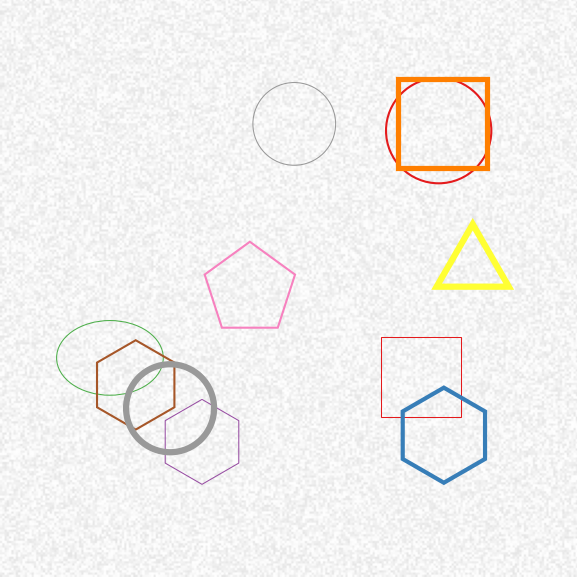[{"shape": "square", "thickness": 0.5, "radius": 0.35, "center": [0.729, 0.346]}, {"shape": "circle", "thickness": 1, "radius": 0.46, "center": [0.76, 0.773]}, {"shape": "hexagon", "thickness": 2, "radius": 0.41, "center": [0.769, 0.246]}, {"shape": "oval", "thickness": 0.5, "radius": 0.46, "center": [0.19, 0.379]}, {"shape": "hexagon", "thickness": 0.5, "radius": 0.37, "center": [0.35, 0.234]}, {"shape": "square", "thickness": 2.5, "radius": 0.38, "center": [0.766, 0.785]}, {"shape": "triangle", "thickness": 3, "radius": 0.36, "center": [0.819, 0.539]}, {"shape": "hexagon", "thickness": 1, "radius": 0.39, "center": [0.235, 0.333]}, {"shape": "pentagon", "thickness": 1, "radius": 0.41, "center": [0.433, 0.498]}, {"shape": "circle", "thickness": 3, "radius": 0.38, "center": [0.294, 0.292]}, {"shape": "circle", "thickness": 0.5, "radius": 0.36, "center": [0.51, 0.785]}]